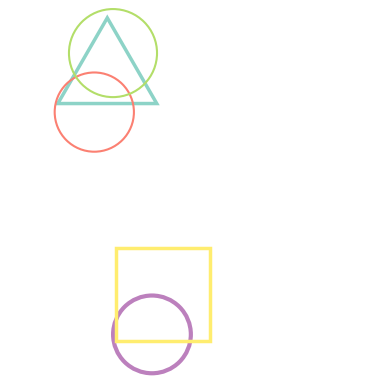[{"shape": "triangle", "thickness": 2.5, "radius": 0.74, "center": [0.279, 0.805]}, {"shape": "circle", "thickness": 1.5, "radius": 0.51, "center": [0.245, 0.709]}, {"shape": "circle", "thickness": 1.5, "radius": 0.57, "center": [0.293, 0.862]}, {"shape": "circle", "thickness": 3, "radius": 0.5, "center": [0.395, 0.131]}, {"shape": "square", "thickness": 2.5, "radius": 0.61, "center": [0.423, 0.235]}]